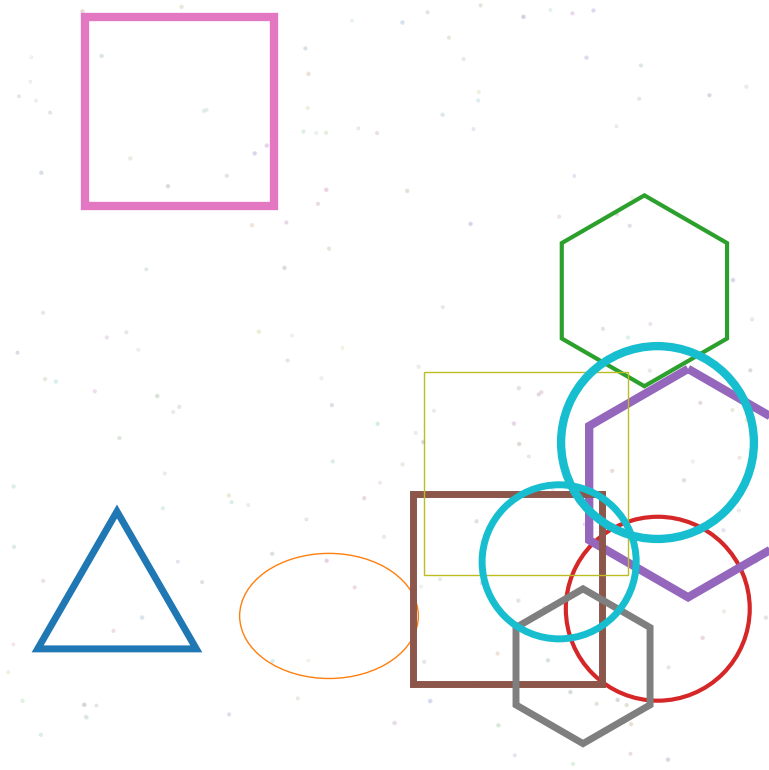[{"shape": "triangle", "thickness": 2.5, "radius": 0.59, "center": [0.152, 0.217]}, {"shape": "oval", "thickness": 0.5, "radius": 0.58, "center": [0.427, 0.2]}, {"shape": "hexagon", "thickness": 1.5, "radius": 0.62, "center": [0.837, 0.622]}, {"shape": "circle", "thickness": 1.5, "radius": 0.6, "center": [0.854, 0.209]}, {"shape": "hexagon", "thickness": 3, "radius": 0.74, "center": [0.894, 0.373]}, {"shape": "square", "thickness": 2.5, "radius": 0.61, "center": [0.659, 0.235]}, {"shape": "square", "thickness": 3, "radius": 0.61, "center": [0.233, 0.855]}, {"shape": "hexagon", "thickness": 2.5, "radius": 0.5, "center": [0.757, 0.135]}, {"shape": "square", "thickness": 0.5, "radius": 0.66, "center": [0.683, 0.385]}, {"shape": "circle", "thickness": 2.5, "radius": 0.5, "center": [0.726, 0.27]}, {"shape": "circle", "thickness": 3, "radius": 0.63, "center": [0.854, 0.425]}]